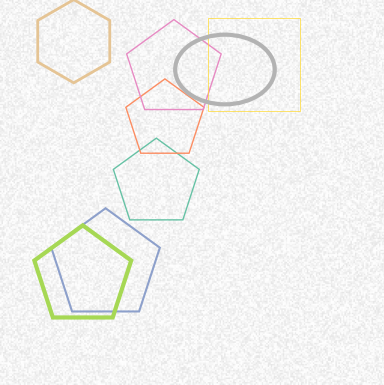[{"shape": "pentagon", "thickness": 1, "radius": 0.59, "center": [0.406, 0.524]}, {"shape": "pentagon", "thickness": 1, "radius": 0.53, "center": [0.428, 0.688]}, {"shape": "pentagon", "thickness": 1.5, "radius": 0.74, "center": [0.274, 0.311]}, {"shape": "pentagon", "thickness": 1, "radius": 0.65, "center": [0.452, 0.82]}, {"shape": "pentagon", "thickness": 3, "radius": 0.66, "center": [0.215, 0.282]}, {"shape": "square", "thickness": 0.5, "radius": 0.6, "center": [0.66, 0.833]}, {"shape": "hexagon", "thickness": 2, "radius": 0.54, "center": [0.192, 0.893]}, {"shape": "oval", "thickness": 3, "radius": 0.65, "center": [0.584, 0.819]}]